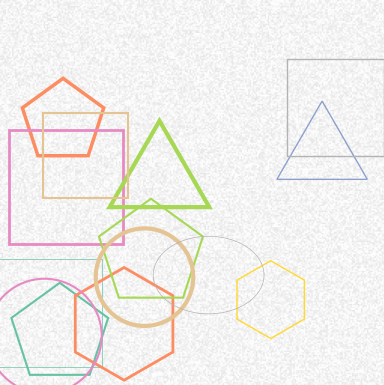[{"shape": "pentagon", "thickness": 1.5, "radius": 0.66, "center": [0.155, 0.133]}, {"shape": "square", "thickness": 0.5, "radius": 0.7, "center": [0.125, 0.187]}, {"shape": "pentagon", "thickness": 2.5, "radius": 0.56, "center": [0.164, 0.685]}, {"shape": "hexagon", "thickness": 2, "radius": 0.73, "center": [0.322, 0.159]}, {"shape": "triangle", "thickness": 1, "radius": 0.68, "center": [0.837, 0.602]}, {"shape": "circle", "thickness": 1.5, "radius": 0.74, "center": [0.116, 0.127]}, {"shape": "square", "thickness": 2, "radius": 0.74, "center": [0.171, 0.513]}, {"shape": "pentagon", "thickness": 1.5, "radius": 0.71, "center": [0.392, 0.342]}, {"shape": "triangle", "thickness": 3, "radius": 0.75, "center": [0.414, 0.537]}, {"shape": "hexagon", "thickness": 1, "radius": 0.51, "center": [0.703, 0.222]}, {"shape": "square", "thickness": 1.5, "radius": 0.55, "center": [0.223, 0.596]}, {"shape": "circle", "thickness": 3, "radius": 0.63, "center": [0.375, 0.28]}, {"shape": "oval", "thickness": 0.5, "radius": 0.72, "center": [0.542, 0.286]}, {"shape": "square", "thickness": 1, "radius": 0.63, "center": [0.872, 0.721]}]